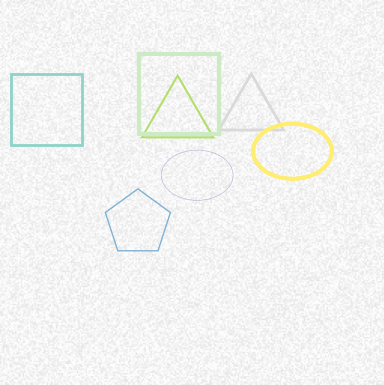[{"shape": "square", "thickness": 2, "radius": 0.46, "center": [0.12, 0.716]}, {"shape": "oval", "thickness": 0.5, "radius": 0.47, "center": [0.512, 0.545]}, {"shape": "pentagon", "thickness": 1, "radius": 0.44, "center": [0.358, 0.421]}, {"shape": "triangle", "thickness": 1.5, "radius": 0.54, "center": [0.461, 0.697]}, {"shape": "triangle", "thickness": 2, "radius": 0.49, "center": [0.653, 0.711]}, {"shape": "square", "thickness": 3, "radius": 0.52, "center": [0.464, 0.755]}, {"shape": "oval", "thickness": 3, "radius": 0.51, "center": [0.76, 0.607]}]